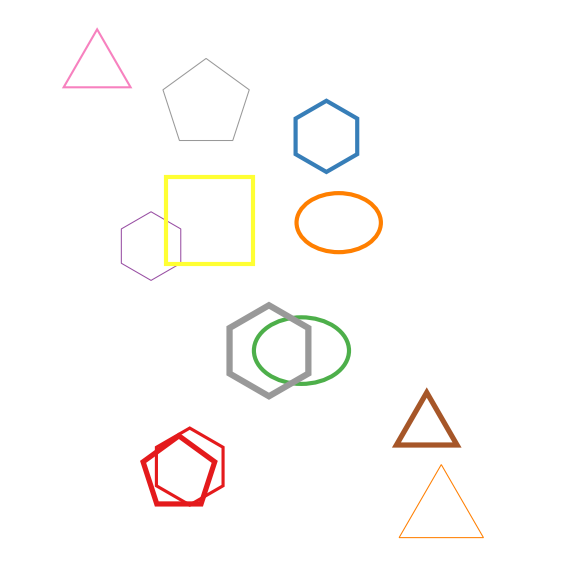[{"shape": "hexagon", "thickness": 1.5, "radius": 0.33, "center": [0.329, 0.191]}, {"shape": "pentagon", "thickness": 2.5, "radius": 0.33, "center": [0.31, 0.179]}, {"shape": "hexagon", "thickness": 2, "radius": 0.31, "center": [0.565, 0.763]}, {"shape": "oval", "thickness": 2, "radius": 0.41, "center": [0.522, 0.392]}, {"shape": "hexagon", "thickness": 0.5, "radius": 0.3, "center": [0.262, 0.573]}, {"shape": "oval", "thickness": 2, "radius": 0.37, "center": [0.587, 0.614]}, {"shape": "triangle", "thickness": 0.5, "radius": 0.42, "center": [0.764, 0.11]}, {"shape": "square", "thickness": 2, "radius": 0.38, "center": [0.362, 0.618]}, {"shape": "triangle", "thickness": 2.5, "radius": 0.3, "center": [0.739, 0.259]}, {"shape": "triangle", "thickness": 1, "radius": 0.33, "center": [0.168, 0.881]}, {"shape": "hexagon", "thickness": 3, "radius": 0.39, "center": [0.466, 0.392]}, {"shape": "pentagon", "thickness": 0.5, "radius": 0.39, "center": [0.357, 0.819]}]